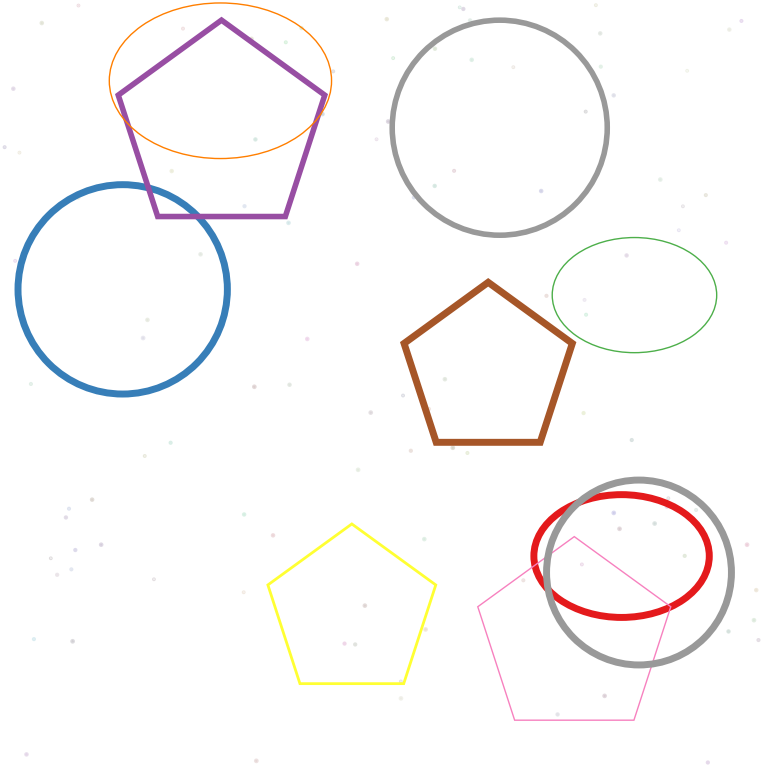[{"shape": "oval", "thickness": 2.5, "radius": 0.57, "center": [0.807, 0.278]}, {"shape": "circle", "thickness": 2.5, "radius": 0.68, "center": [0.159, 0.624]}, {"shape": "oval", "thickness": 0.5, "radius": 0.53, "center": [0.824, 0.617]}, {"shape": "pentagon", "thickness": 2, "radius": 0.7, "center": [0.288, 0.833]}, {"shape": "oval", "thickness": 0.5, "radius": 0.72, "center": [0.286, 0.895]}, {"shape": "pentagon", "thickness": 1, "radius": 0.57, "center": [0.457, 0.205]}, {"shape": "pentagon", "thickness": 2.5, "radius": 0.57, "center": [0.634, 0.518]}, {"shape": "pentagon", "thickness": 0.5, "radius": 0.66, "center": [0.746, 0.171]}, {"shape": "circle", "thickness": 2, "radius": 0.7, "center": [0.649, 0.834]}, {"shape": "circle", "thickness": 2.5, "radius": 0.6, "center": [0.83, 0.256]}]